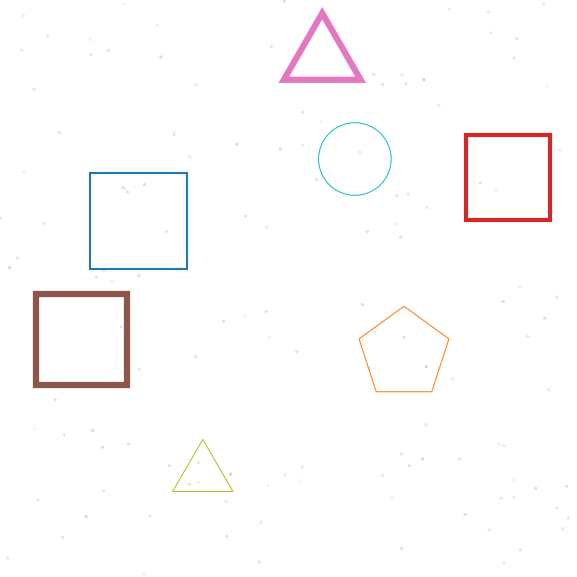[{"shape": "square", "thickness": 1, "radius": 0.42, "center": [0.239, 0.616]}, {"shape": "pentagon", "thickness": 0.5, "radius": 0.41, "center": [0.7, 0.387]}, {"shape": "square", "thickness": 2, "radius": 0.36, "center": [0.88, 0.692]}, {"shape": "square", "thickness": 3, "radius": 0.39, "center": [0.141, 0.412]}, {"shape": "triangle", "thickness": 3, "radius": 0.38, "center": [0.558, 0.899]}, {"shape": "triangle", "thickness": 0.5, "radius": 0.3, "center": [0.351, 0.178]}, {"shape": "circle", "thickness": 0.5, "radius": 0.31, "center": [0.615, 0.724]}]